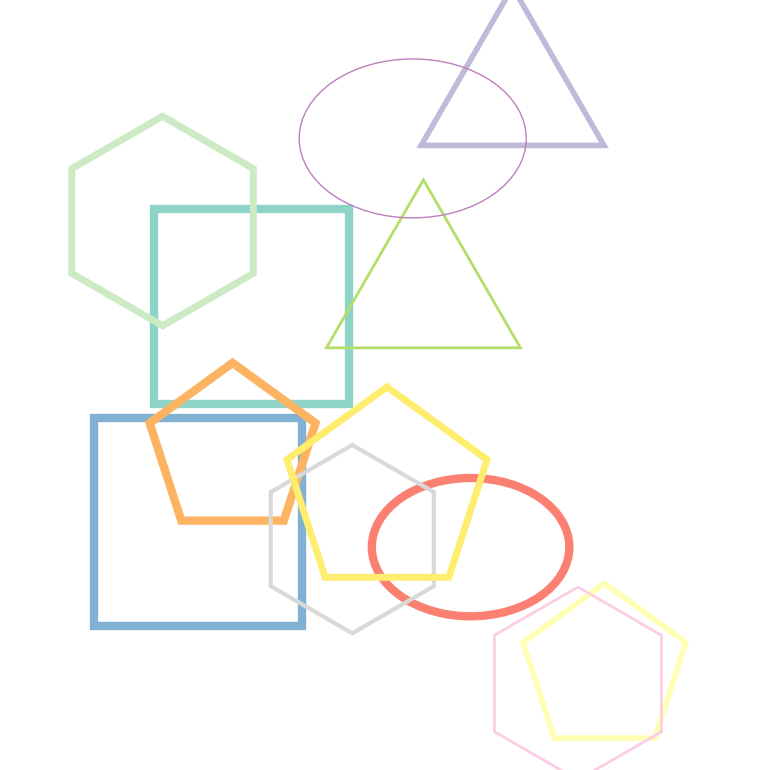[{"shape": "square", "thickness": 3, "radius": 0.63, "center": [0.326, 0.602]}, {"shape": "pentagon", "thickness": 2, "radius": 0.56, "center": [0.785, 0.131]}, {"shape": "triangle", "thickness": 2, "radius": 0.69, "center": [0.666, 0.88]}, {"shape": "oval", "thickness": 3, "radius": 0.64, "center": [0.611, 0.289]}, {"shape": "square", "thickness": 3, "radius": 0.68, "center": [0.258, 0.323]}, {"shape": "pentagon", "thickness": 3, "radius": 0.57, "center": [0.302, 0.415]}, {"shape": "triangle", "thickness": 1, "radius": 0.73, "center": [0.55, 0.621]}, {"shape": "hexagon", "thickness": 1, "radius": 0.63, "center": [0.751, 0.112]}, {"shape": "hexagon", "thickness": 1.5, "radius": 0.61, "center": [0.457, 0.3]}, {"shape": "oval", "thickness": 0.5, "radius": 0.74, "center": [0.536, 0.82]}, {"shape": "hexagon", "thickness": 2.5, "radius": 0.68, "center": [0.211, 0.713]}, {"shape": "pentagon", "thickness": 2.5, "radius": 0.68, "center": [0.503, 0.361]}]